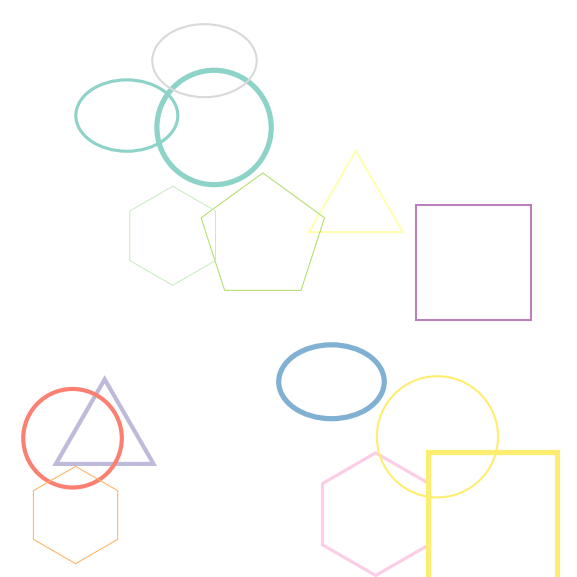[{"shape": "circle", "thickness": 2.5, "radius": 0.5, "center": [0.371, 0.778]}, {"shape": "oval", "thickness": 1.5, "radius": 0.44, "center": [0.22, 0.799]}, {"shape": "triangle", "thickness": 1, "radius": 0.47, "center": [0.616, 0.644]}, {"shape": "triangle", "thickness": 2, "radius": 0.49, "center": [0.181, 0.245]}, {"shape": "circle", "thickness": 2, "radius": 0.43, "center": [0.126, 0.24]}, {"shape": "oval", "thickness": 2.5, "radius": 0.46, "center": [0.574, 0.338]}, {"shape": "hexagon", "thickness": 0.5, "radius": 0.42, "center": [0.131, 0.107]}, {"shape": "pentagon", "thickness": 0.5, "radius": 0.56, "center": [0.455, 0.587]}, {"shape": "hexagon", "thickness": 1.5, "radius": 0.53, "center": [0.65, 0.109]}, {"shape": "oval", "thickness": 1, "radius": 0.45, "center": [0.354, 0.894]}, {"shape": "square", "thickness": 1, "radius": 0.5, "center": [0.82, 0.544]}, {"shape": "hexagon", "thickness": 0.5, "radius": 0.43, "center": [0.299, 0.591]}, {"shape": "circle", "thickness": 1, "radius": 0.52, "center": [0.757, 0.243]}, {"shape": "square", "thickness": 2.5, "radius": 0.56, "center": [0.853, 0.104]}]